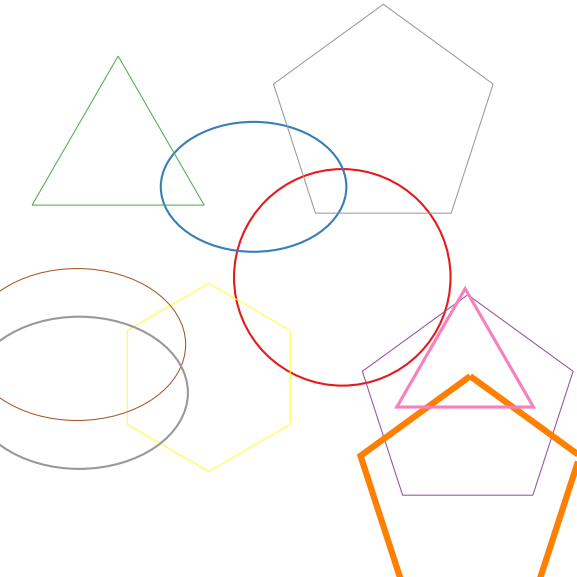[{"shape": "circle", "thickness": 1, "radius": 0.94, "center": [0.593, 0.519]}, {"shape": "oval", "thickness": 1, "radius": 0.8, "center": [0.439, 0.676]}, {"shape": "triangle", "thickness": 0.5, "radius": 0.86, "center": [0.205, 0.73]}, {"shape": "pentagon", "thickness": 0.5, "radius": 0.96, "center": [0.81, 0.297]}, {"shape": "pentagon", "thickness": 3, "radius": 1.0, "center": [0.814, 0.148]}, {"shape": "hexagon", "thickness": 0.5, "radius": 0.81, "center": [0.361, 0.346]}, {"shape": "oval", "thickness": 0.5, "radius": 0.94, "center": [0.134, 0.403]}, {"shape": "triangle", "thickness": 1.5, "radius": 0.68, "center": [0.805, 0.363]}, {"shape": "oval", "thickness": 1, "radius": 0.94, "center": [0.137, 0.319]}, {"shape": "pentagon", "thickness": 0.5, "radius": 1.0, "center": [0.664, 0.792]}]